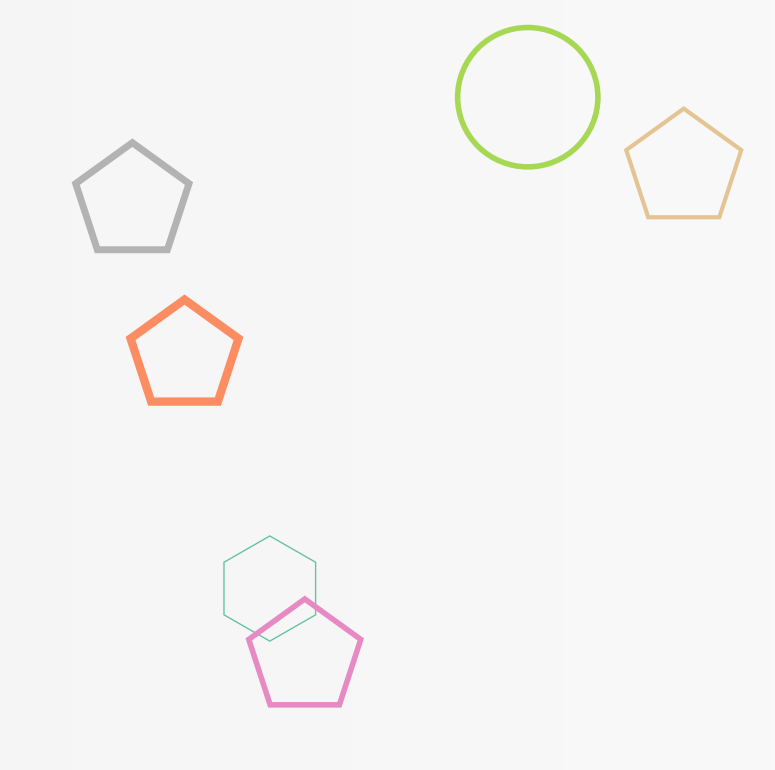[{"shape": "hexagon", "thickness": 0.5, "radius": 0.34, "center": [0.348, 0.236]}, {"shape": "pentagon", "thickness": 3, "radius": 0.37, "center": [0.238, 0.538]}, {"shape": "pentagon", "thickness": 2, "radius": 0.38, "center": [0.393, 0.146]}, {"shape": "circle", "thickness": 2, "radius": 0.45, "center": [0.681, 0.874]}, {"shape": "pentagon", "thickness": 1.5, "radius": 0.39, "center": [0.882, 0.781]}, {"shape": "pentagon", "thickness": 2.5, "radius": 0.38, "center": [0.171, 0.738]}]